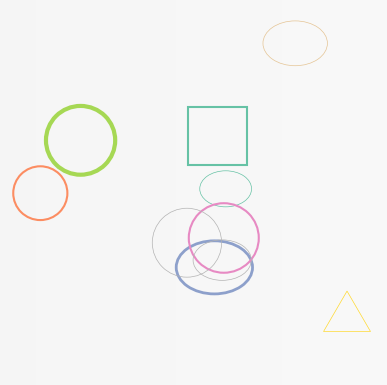[{"shape": "oval", "thickness": 0.5, "radius": 0.33, "center": [0.582, 0.51]}, {"shape": "square", "thickness": 1.5, "radius": 0.38, "center": [0.561, 0.646]}, {"shape": "circle", "thickness": 1.5, "radius": 0.35, "center": [0.104, 0.498]}, {"shape": "oval", "thickness": 2, "radius": 0.49, "center": [0.553, 0.306]}, {"shape": "circle", "thickness": 1.5, "radius": 0.45, "center": [0.578, 0.382]}, {"shape": "circle", "thickness": 3, "radius": 0.45, "center": [0.208, 0.636]}, {"shape": "triangle", "thickness": 0.5, "radius": 0.35, "center": [0.896, 0.174]}, {"shape": "oval", "thickness": 0.5, "radius": 0.42, "center": [0.762, 0.888]}, {"shape": "circle", "thickness": 0.5, "radius": 0.45, "center": [0.482, 0.37]}, {"shape": "oval", "thickness": 0.5, "radius": 0.38, "center": [0.573, 0.324]}]